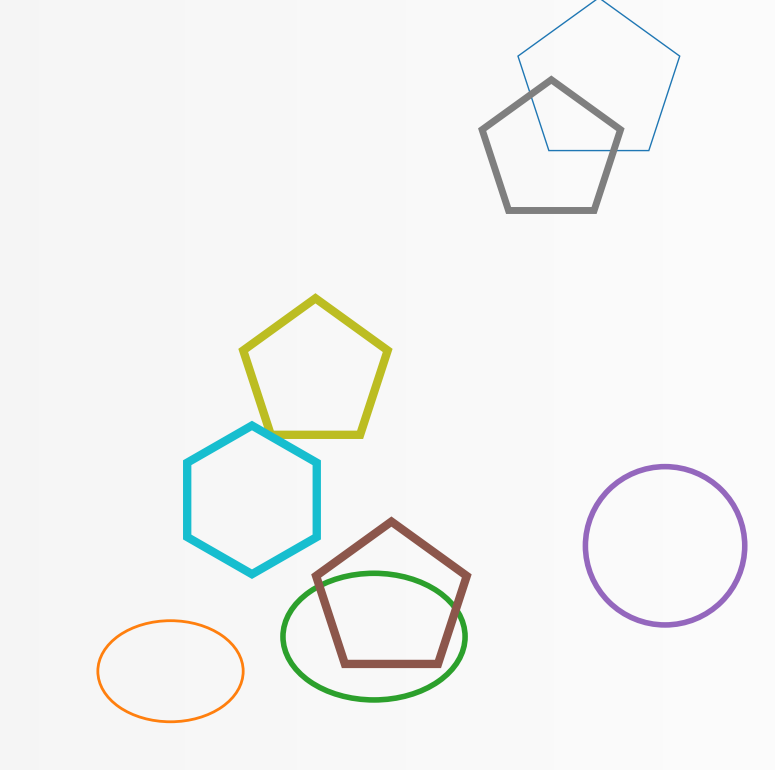[{"shape": "pentagon", "thickness": 0.5, "radius": 0.55, "center": [0.773, 0.893]}, {"shape": "oval", "thickness": 1, "radius": 0.47, "center": [0.22, 0.128]}, {"shape": "oval", "thickness": 2, "radius": 0.59, "center": [0.483, 0.173]}, {"shape": "circle", "thickness": 2, "radius": 0.51, "center": [0.858, 0.291]}, {"shape": "pentagon", "thickness": 3, "radius": 0.51, "center": [0.505, 0.22]}, {"shape": "pentagon", "thickness": 2.5, "radius": 0.47, "center": [0.711, 0.803]}, {"shape": "pentagon", "thickness": 3, "radius": 0.49, "center": [0.407, 0.515]}, {"shape": "hexagon", "thickness": 3, "radius": 0.48, "center": [0.325, 0.351]}]